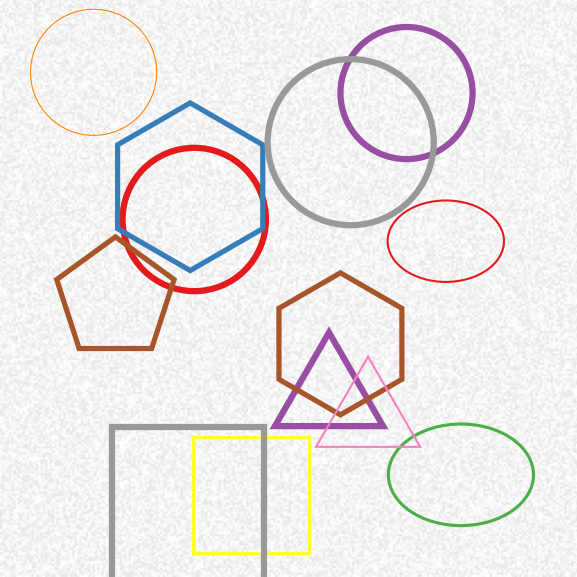[{"shape": "circle", "thickness": 3, "radius": 0.62, "center": [0.336, 0.619]}, {"shape": "oval", "thickness": 1, "radius": 0.5, "center": [0.772, 0.581]}, {"shape": "hexagon", "thickness": 2.5, "radius": 0.73, "center": [0.329, 0.676]}, {"shape": "oval", "thickness": 1.5, "radius": 0.63, "center": [0.798, 0.177]}, {"shape": "triangle", "thickness": 3, "radius": 0.54, "center": [0.57, 0.315]}, {"shape": "circle", "thickness": 3, "radius": 0.57, "center": [0.704, 0.838]}, {"shape": "circle", "thickness": 0.5, "radius": 0.55, "center": [0.162, 0.874]}, {"shape": "square", "thickness": 1.5, "radius": 0.5, "center": [0.434, 0.142]}, {"shape": "hexagon", "thickness": 2.5, "radius": 0.61, "center": [0.589, 0.404]}, {"shape": "pentagon", "thickness": 2.5, "radius": 0.53, "center": [0.2, 0.482]}, {"shape": "triangle", "thickness": 1, "radius": 0.52, "center": [0.637, 0.277]}, {"shape": "circle", "thickness": 3, "radius": 0.72, "center": [0.607, 0.753]}, {"shape": "square", "thickness": 3, "radius": 0.66, "center": [0.326, 0.128]}]